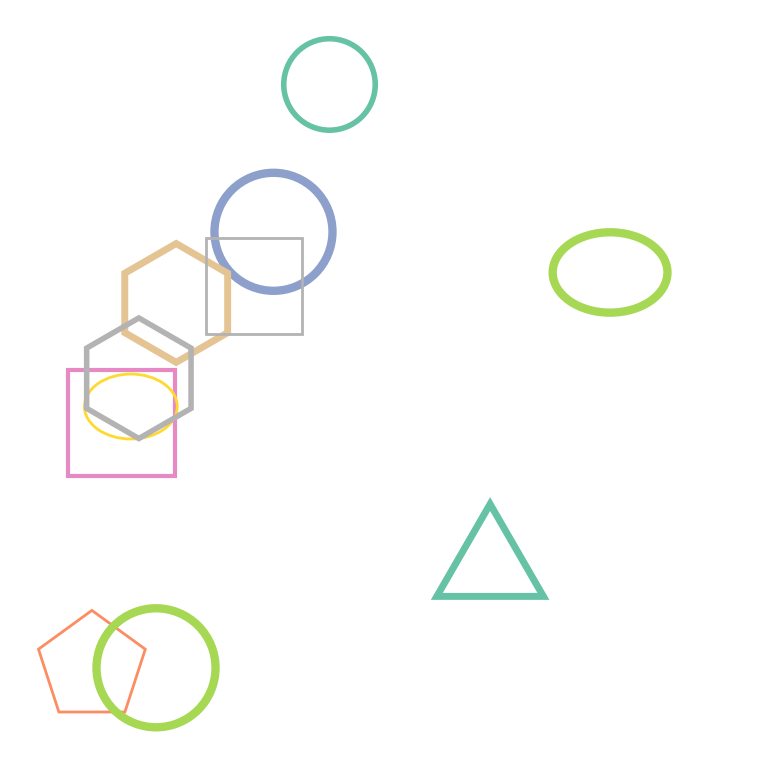[{"shape": "circle", "thickness": 2, "radius": 0.3, "center": [0.428, 0.89]}, {"shape": "triangle", "thickness": 2.5, "radius": 0.4, "center": [0.636, 0.265]}, {"shape": "pentagon", "thickness": 1, "radius": 0.36, "center": [0.119, 0.134]}, {"shape": "circle", "thickness": 3, "radius": 0.38, "center": [0.355, 0.699]}, {"shape": "square", "thickness": 1.5, "radius": 0.34, "center": [0.158, 0.451]}, {"shape": "oval", "thickness": 3, "radius": 0.37, "center": [0.792, 0.646]}, {"shape": "circle", "thickness": 3, "radius": 0.39, "center": [0.203, 0.133]}, {"shape": "oval", "thickness": 1, "radius": 0.3, "center": [0.17, 0.472]}, {"shape": "hexagon", "thickness": 2.5, "radius": 0.39, "center": [0.229, 0.607]}, {"shape": "square", "thickness": 1, "radius": 0.31, "center": [0.33, 0.629]}, {"shape": "hexagon", "thickness": 2, "radius": 0.39, "center": [0.18, 0.509]}]